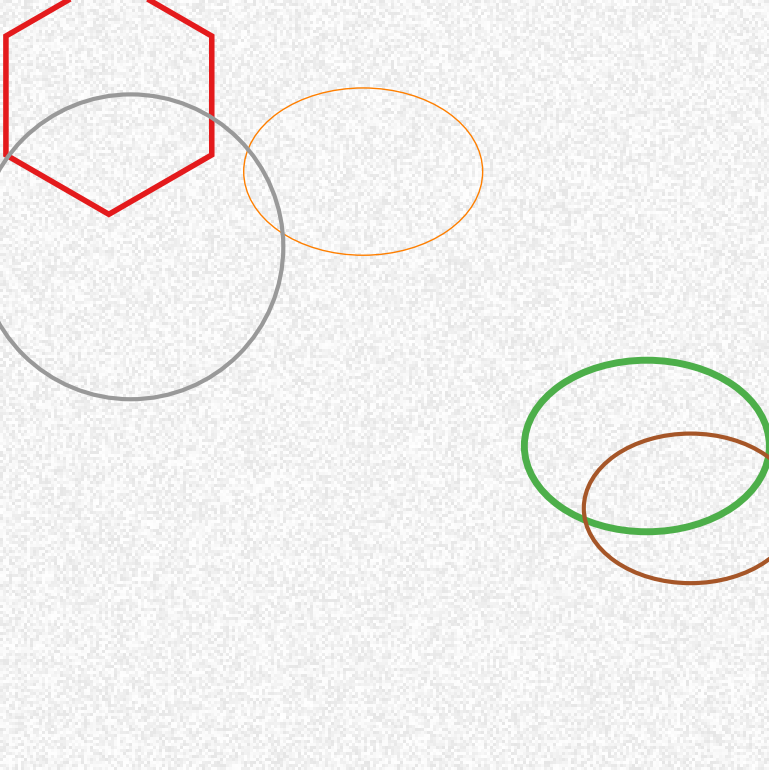[{"shape": "hexagon", "thickness": 2, "radius": 0.77, "center": [0.141, 0.876]}, {"shape": "oval", "thickness": 2.5, "radius": 0.8, "center": [0.84, 0.421]}, {"shape": "oval", "thickness": 0.5, "radius": 0.78, "center": [0.472, 0.777]}, {"shape": "oval", "thickness": 1.5, "radius": 0.69, "center": [0.897, 0.34]}, {"shape": "circle", "thickness": 1.5, "radius": 0.99, "center": [0.17, 0.679]}]